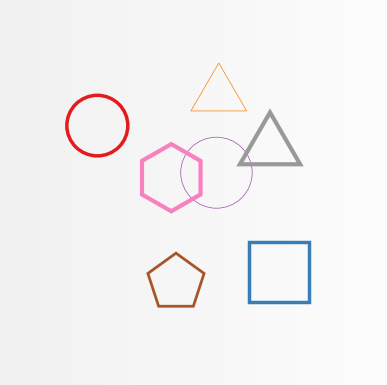[{"shape": "circle", "thickness": 2.5, "radius": 0.39, "center": [0.251, 0.674]}, {"shape": "square", "thickness": 2.5, "radius": 0.39, "center": [0.72, 0.293]}, {"shape": "circle", "thickness": 0.5, "radius": 0.46, "center": [0.559, 0.551]}, {"shape": "triangle", "thickness": 0.5, "radius": 0.42, "center": [0.565, 0.753]}, {"shape": "pentagon", "thickness": 2, "radius": 0.38, "center": [0.454, 0.266]}, {"shape": "hexagon", "thickness": 3, "radius": 0.44, "center": [0.442, 0.538]}, {"shape": "triangle", "thickness": 3, "radius": 0.45, "center": [0.697, 0.618]}]